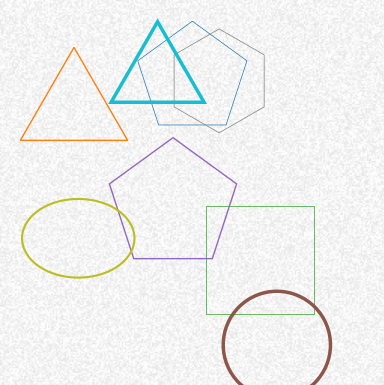[{"shape": "pentagon", "thickness": 0.5, "radius": 0.75, "center": [0.5, 0.796]}, {"shape": "triangle", "thickness": 1, "radius": 0.8, "center": [0.192, 0.716]}, {"shape": "square", "thickness": 0.5, "radius": 0.7, "center": [0.676, 0.325]}, {"shape": "pentagon", "thickness": 1, "radius": 0.87, "center": [0.449, 0.469]}, {"shape": "circle", "thickness": 2.5, "radius": 0.7, "center": [0.719, 0.104]}, {"shape": "hexagon", "thickness": 0.5, "radius": 0.68, "center": [0.569, 0.79]}, {"shape": "oval", "thickness": 1.5, "radius": 0.73, "center": [0.203, 0.381]}, {"shape": "triangle", "thickness": 2.5, "radius": 0.7, "center": [0.409, 0.804]}]